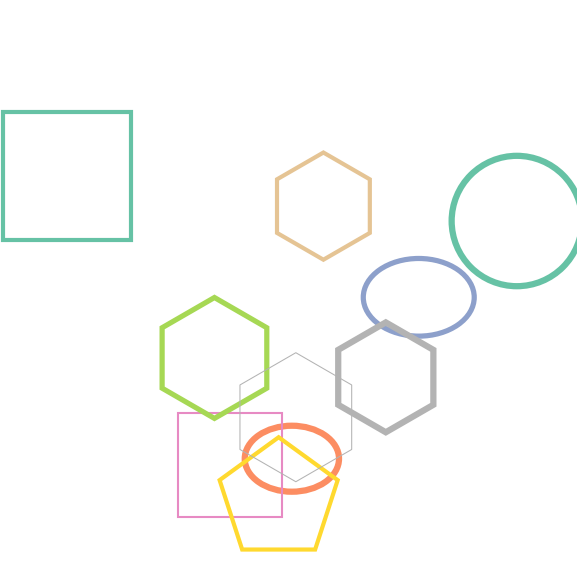[{"shape": "circle", "thickness": 3, "radius": 0.56, "center": [0.895, 0.616]}, {"shape": "square", "thickness": 2, "radius": 0.55, "center": [0.117, 0.695]}, {"shape": "oval", "thickness": 3, "radius": 0.41, "center": [0.505, 0.205]}, {"shape": "oval", "thickness": 2.5, "radius": 0.48, "center": [0.725, 0.484]}, {"shape": "square", "thickness": 1, "radius": 0.45, "center": [0.398, 0.194]}, {"shape": "hexagon", "thickness": 2.5, "radius": 0.52, "center": [0.371, 0.379]}, {"shape": "pentagon", "thickness": 2, "radius": 0.54, "center": [0.482, 0.135]}, {"shape": "hexagon", "thickness": 2, "radius": 0.46, "center": [0.56, 0.642]}, {"shape": "hexagon", "thickness": 0.5, "radius": 0.56, "center": [0.512, 0.277]}, {"shape": "hexagon", "thickness": 3, "radius": 0.48, "center": [0.668, 0.346]}]